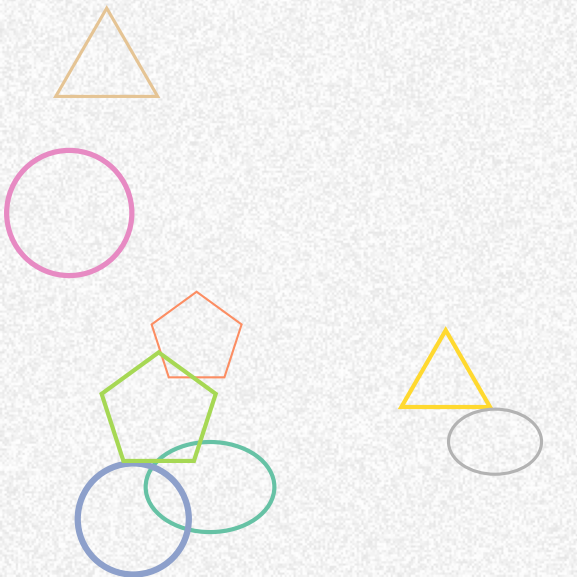[{"shape": "oval", "thickness": 2, "radius": 0.56, "center": [0.364, 0.156]}, {"shape": "pentagon", "thickness": 1, "radius": 0.41, "center": [0.34, 0.412]}, {"shape": "circle", "thickness": 3, "radius": 0.48, "center": [0.231, 0.1]}, {"shape": "circle", "thickness": 2.5, "radius": 0.54, "center": [0.12, 0.63]}, {"shape": "pentagon", "thickness": 2, "radius": 0.52, "center": [0.275, 0.285]}, {"shape": "triangle", "thickness": 2, "radius": 0.44, "center": [0.772, 0.339]}, {"shape": "triangle", "thickness": 1.5, "radius": 0.51, "center": [0.185, 0.883]}, {"shape": "oval", "thickness": 1.5, "radius": 0.4, "center": [0.857, 0.234]}]